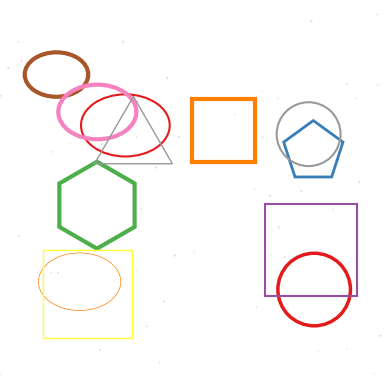[{"shape": "oval", "thickness": 1.5, "radius": 0.58, "center": [0.326, 0.674]}, {"shape": "circle", "thickness": 2.5, "radius": 0.47, "center": [0.816, 0.248]}, {"shape": "pentagon", "thickness": 2, "radius": 0.4, "center": [0.814, 0.606]}, {"shape": "hexagon", "thickness": 3, "radius": 0.56, "center": [0.252, 0.467]}, {"shape": "square", "thickness": 1.5, "radius": 0.6, "center": [0.808, 0.35]}, {"shape": "square", "thickness": 3, "radius": 0.41, "center": [0.581, 0.662]}, {"shape": "oval", "thickness": 0.5, "radius": 0.53, "center": [0.207, 0.268]}, {"shape": "square", "thickness": 1, "radius": 0.57, "center": [0.227, 0.237]}, {"shape": "oval", "thickness": 3, "radius": 0.41, "center": [0.147, 0.806]}, {"shape": "oval", "thickness": 3, "radius": 0.51, "center": [0.253, 0.709]}, {"shape": "triangle", "thickness": 1, "radius": 0.58, "center": [0.347, 0.633]}, {"shape": "circle", "thickness": 1.5, "radius": 0.41, "center": [0.802, 0.651]}]